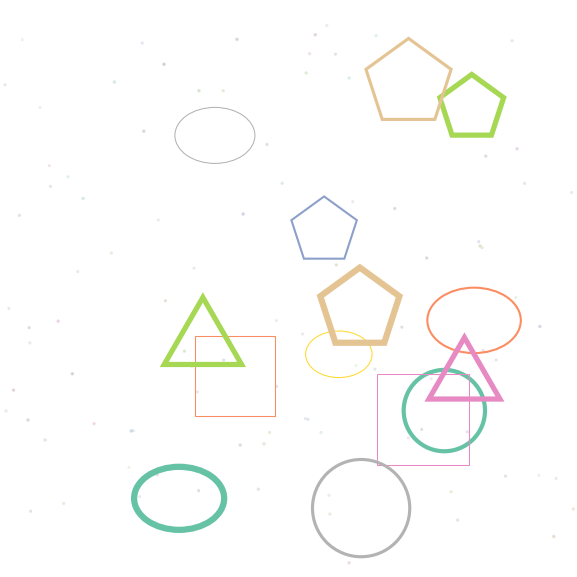[{"shape": "circle", "thickness": 2, "radius": 0.35, "center": [0.769, 0.288]}, {"shape": "oval", "thickness": 3, "radius": 0.39, "center": [0.31, 0.136]}, {"shape": "square", "thickness": 0.5, "radius": 0.35, "center": [0.408, 0.348]}, {"shape": "oval", "thickness": 1, "radius": 0.4, "center": [0.821, 0.444]}, {"shape": "pentagon", "thickness": 1, "radius": 0.3, "center": [0.561, 0.599]}, {"shape": "triangle", "thickness": 2.5, "radius": 0.36, "center": [0.804, 0.344]}, {"shape": "square", "thickness": 0.5, "radius": 0.4, "center": [0.732, 0.273]}, {"shape": "pentagon", "thickness": 2.5, "radius": 0.29, "center": [0.817, 0.812]}, {"shape": "triangle", "thickness": 2.5, "radius": 0.39, "center": [0.351, 0.407]}, {"shape": "oval", "thickness": 0.5, "radius": 0.29, "center": [0.587, 0.386]}, {"shape": "pentagon", "thickness": 1.5, "radius": 0.39, "center": [0.707, 0.855]}, {"shape": "pentagon", "thickness": 3, "radius": 0.36, "center": [0.623, 0.464]}, {"shape": "oval", "thickness": 0.5, "radius": 0.35, "center": [0.372, 0.765]}, {"shape": "circle", "thickness": 1.5, "radius": 0.42, "center": [0.625, 0.119]}]